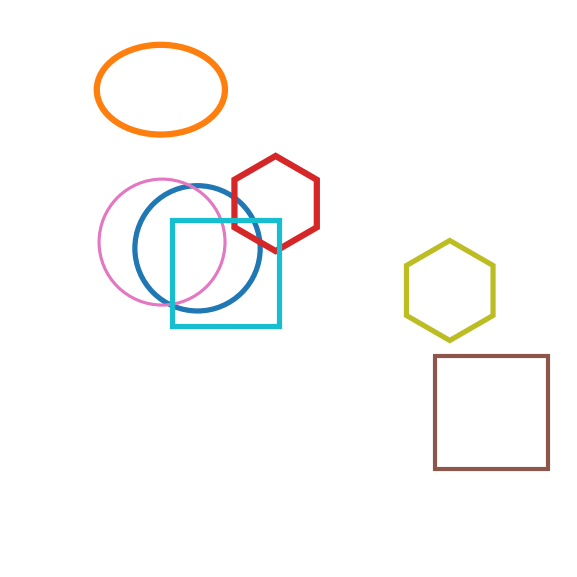[{"shape": "circle", "thickness": 2.5, "radius": 0.54, "center": [0.342, 0.569]}, {"shape": "oval", "thickness": 3, "radius": 0.55, "center": [0.279, 0.844]}, {"shape": "hexagon", "thickness": 3, "radius": 0.41, "center": [0.477, 0.647]}, {"shape": "square", "thickness": 2, "radius": 0.49, "center": [0.851, 0.285]}, {"shape": "circle", "thickness": 1.5, "radius": 0.55, "center": [0.281, 0.58]}, {"shape": "hexagon", "thickness": 2.5, "radius": 0.43, "center": [0.779, 0.496]}, {"shape": "square", "thickness": 2.5, "radius": 0.46, "center": [0.39, 0.526]}]